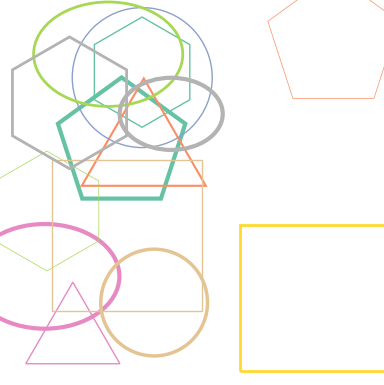[{"shape": "pentagon", "thickness": 3, "radius": 0.87, "center": [0.316, 0.625]}, {"shape": "hexagon", "thickness": 1, "radius": 0.72, "center": [0.369, 0.813]}, {"shape": "pentagon", "thickness": 0.5, "radius": 0.9, "center": [0.866, 0.889]}, {"shape": "triangle", "thickness": 1.5, "radius": 0.93, "center": [0.374, 0.61]}, {"shape": "circle", "thickness": 1, "radius": 0.91, "center": [0.369, 0.798]}, {"shape": "oval", "thickness": 3, "radius": 0.97, "center": [0.116, 0.282]}, {"shape": "triangle", "thickness": 1, "radius": 0.71, "center": [0.189, 0.126]}, {"shape": "oval", "thickness": 2, "radius": 0.97, "center": [0.281, 0.859]}, {"shape": "hexagon", "thickness": 0.5, "radius": 0.78, "center": [0.122, 0.452]}, {"shape": "square", "thickness": 2, "radius": 0.94, "center": [0.812, 0.226]}, {"shape": "circle", "thickness": 2.5, "radius": 0.69, "center": [0.4, 0.214]}, {"shape": "square", "thickness": 1, "radius": 0.98, "center": [0.33, 0.389]}, {"shape": "oval", "thickness": 3, "radius": 0.67, "center": [0.445, 0.704]}, {"shape": "hexagon", "thickness": 2, "radius": 0.86, "center": [0.181, 0.733]}]